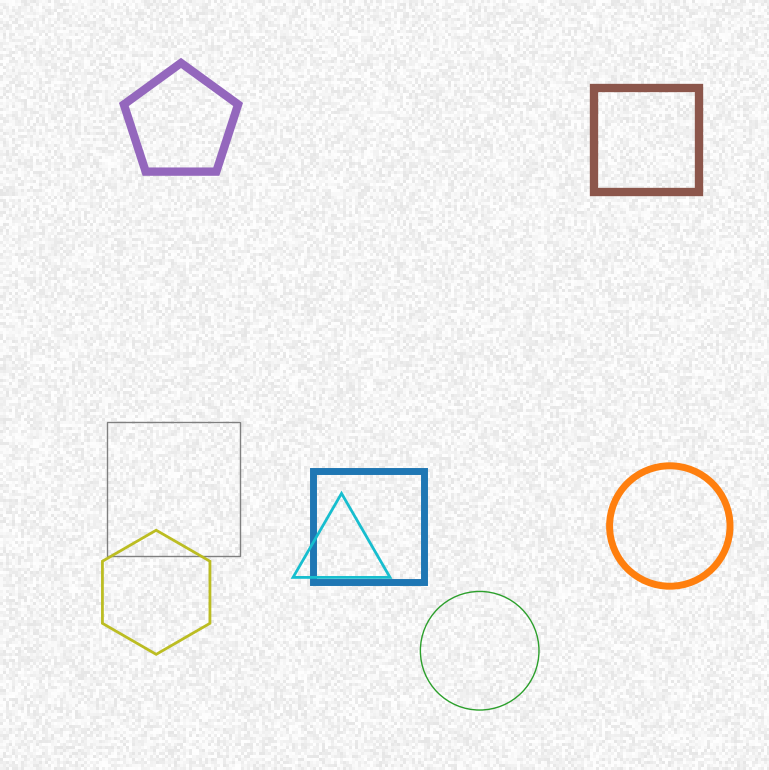[{"shape": "square", "thickness": 2.5, "radius": 0.36, "center": [0.478, 0.316]}, {"shape": "circle", "thickness": 2.5, "radius": 0.39, "center": [0.87, 0.317]}, {"shape": "circle", "thickness": 0.5, "radius": 0.39, "center": [0.623, 0.155]}, {"shape": "pentagon", "thickness": 3, "radius": 0.39, "center": [0.235, 0.84]}, {"shape": "square", "thickness": 3, "radius": 0.34, "center": [0.84, 0.818]}, {"shape": "square", "thickness": 0.5, "radius": 0.43, "center": [0.225, 0.365]}, {"shape": "hexagon", "thickness": 1, "radius": 0.4, "center": [0.203, 0.231]}, {"shape": "triangle", "thickness": 1, "radius": 0.36, "center": [0.444, 0.286]}]